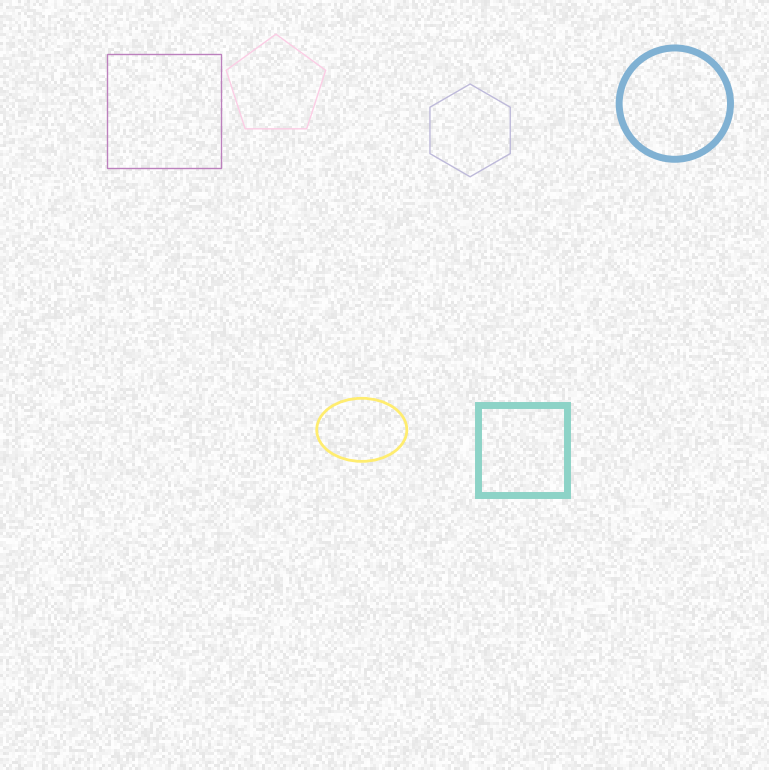[{"shape": "square", "thickness": 2.5, "radius": 0.29, "center": [0.679, 0.415]}, {"shape": "hexagon", "thickness": 0.5, "radius": 0.3, "center": [0.611, 0.831]}, {"shape": "circle", "thickness": 2.5, "radius": 0.36, "center": [0.876, 0.865]}, {"shape": "pentagon", "thickness": 0.5, "radius": 0.34, "center": [0.358, 0.888]}, {"shape": "square", "thickness": 0.5, "radius": 0.37, "center": [0.213, 0.856]}, {"shape": "oval", "thickness": 1, "radius": 0.29, "center": [0.47, 0.442]}]